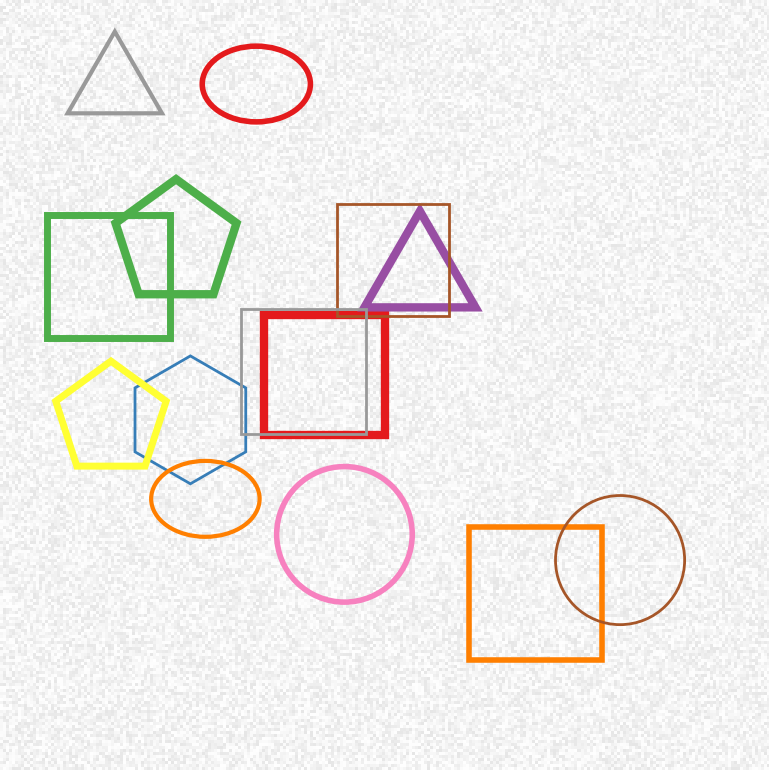[{"shape": "square", "thickness": 3, "radius": 0.39, "center": [0.422, 0.513]}, {"shape": "oval", "thickness": 2, "radius": 0.35, "center": [0.333, 0.891]}, {"shape": "hexagon", "thickness": 1, "radius": 0.42, "center": [0.247, 0.455]}, {"shape": "pentagon", "thickness": 3, "radius": 0.41, "center": [0.229, 0.685]}, {"shape": "square", "thickness": 2.5, "radius": 0.4, "center": [0.141, 0.641]}, {"shape": "triangle", "thickness": 3, "radius": 0.42, "center": [0.545, 0.642]}, {"shape": "square", "thickness": 2, "radius": 0.43, "center": [0.695, 0.229]}, {"shape": "oval", "thickness": 1.5, "radius": 0.35, "center": [0.267, 0.352]}, {"shape": "pentagon", "thickness": 2.5, "radius": 0.38, "center": [0.144, 0.456]}, {"shape": "square", "thickness": 1, "radius": 0.36, "center": [0.51, 0.663]}, {"shape": "circle", "thickness": 1, "radius": 0.42, "center": [0.805, 0.273]}, {"shape": "circle", "thickness": 2, "radius": 0.44, "center": [0.447, 0.306]}, {"shape": "square", "thickness": 1, "radius": 0.41, "center": [0.394, 0.517]}, {"shape": "triangle", "thickness": 1.5, "radius": 0.35, "center": [0.149, 0.888]}]